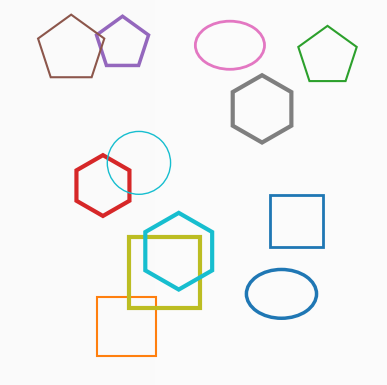[{"shape": "oval", "thickness": 2.5, "radius": 0.45, "center": [0.726, 0.237]}, {"shape": "square", "thickness": 2, "radius": 0.34, "center": [0.765, 0.426]}, {"shape": "square", "thickness": 1.5, "radius": 0.38, "center": [0.327, 0.152]}, {"shape": "pentagon", "thickness": 1.5, "radius": 0.4, "center": [0.845, 0.854]}, {"shape": "hexagon", "thickness": 3, "radius": 0.39, "center": [0.266, 0.518]}, {"shape": "pentagon", "thickness": 2.5, "radius": 0.35, "center": [0.316, 0.887]}, {"shape": "pentagon", "thickness": 1.5, "radius": 0.45, "center": [0.184, 0.872]}, {"shape": "oval", "thickness": 2, "radius": 0.45, "center": [0.593, 0.882]}, {"shape": "hexagon", "thickness": 3, "radius": 0.44, "center": [0.676, 0.717]}, {"shape": "square", "thickness": 3, "radius": 0.46, "center": [0.424, 0.292]}, {"shape": "circle", "thickness": 1, "radius": 0.41, "center": [0.359, 0.577]}, {"shape": "hexagon", "thickness": 3, "radius": 0.5, "center": [0.461, 0.347]}]